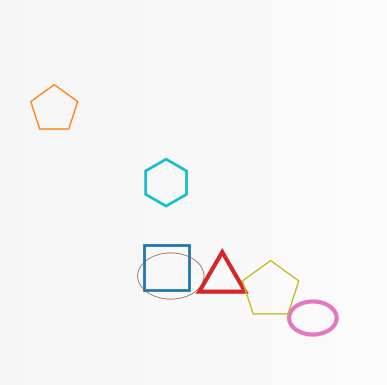[{"shape": "square", "thickness": 2, "radius": 0.29, "center": [0.43, 0.305]}, {"shape": "pentagon", "thickness": 1, "radius": 0.32, "center": [0.14, 0.716]}, {"shape": "triangle", "thickness": 3, "radius": 0.34, "center": [0.574, 0.277]}, {"shape": "oval", "thickness": 0.5, "radius": 0.43, "center": [0.441, 0.283]}, {"shape": "oval", "thickness": 3, "radius": 0.31, "center": [0.807, 0.174]}, {"shape": "pentagon", "thickness": 1, "radius": 0.38, "center": [0.698, 0.247]}, {"shape": "hexagon", "thickness": 2, "radius": 0.3, "center": [0.429, 0.526]}]